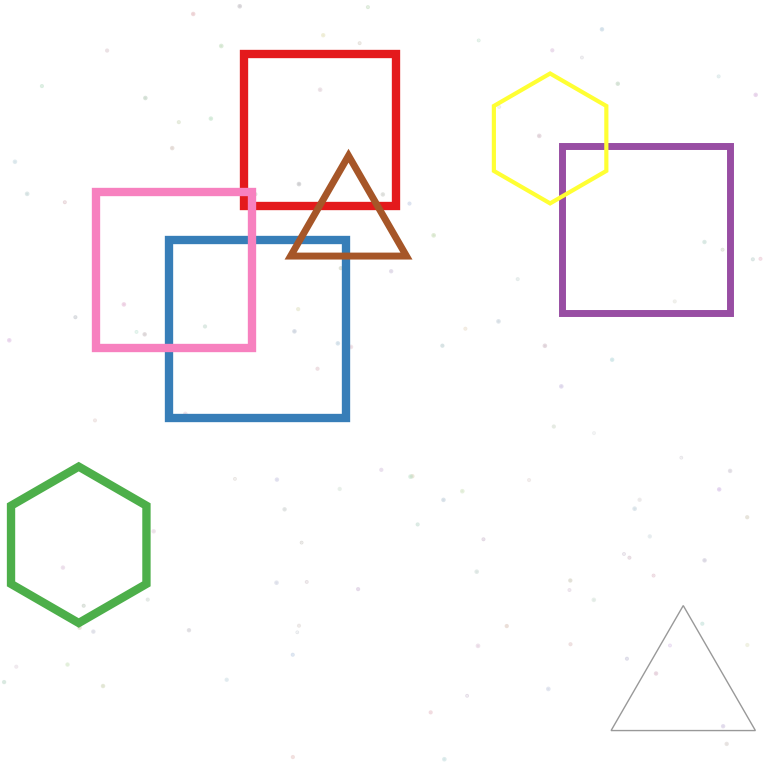[{"shape": "square", "thickness": 3, "radius": 0.49, "center": [0.415, 0.831]}, {"shape": "square", "thickness": 3, "radius": 0.58, "center": [0.334, 0.573]}, {"shape": "hexagon", "thickness": 3, "radius": 0.51, "center": [0.102, 0.292]}, {"shape": "square", "thickness": 2.5, "radius": 0.54, "center": [0.839, 0.702]}, {"shape": "hexagon", "thickness": 1.5, "radius": 0.42, "center": [0.714, 0.82]}, {"shape": "triangle", "thickness": 2.5, "radius": 0.43, "center": [0.453, 0.711]}, {"shape": "square", "thickness": 3, "radius": 0.51, "center": [0.226, 0.649]}, {"shape": "triangle", "thickness": 0.5, "radius": 0.54, "center": [0.887, 0.105]}]